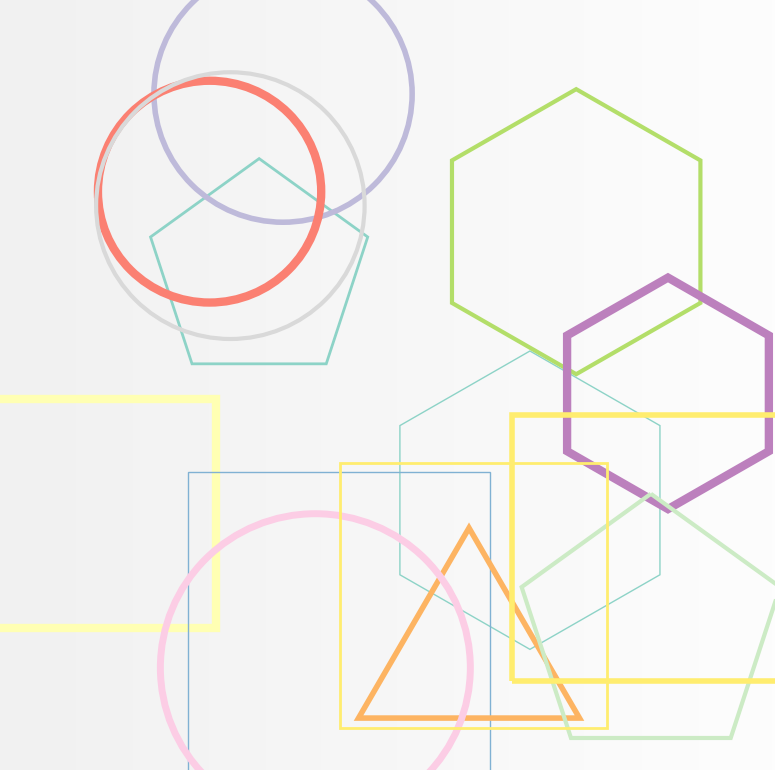[{"shape": "pentagon", "thickness": 1, "radius": 0.74, "center": [0.334, 0.647]}, {"shape": "hexagon", "thickness": 0.5, "radius": 0.97, "center": [0.684, 0.35]}, {"shape": "square", "thickness": 3, "radius": 0.74, "center": [0.13, 0.333]}, {"shape": "circle", "thickness": 2, "radius": 0.83, "center": [0.365, 0.878]}, {"shape": "circle", "thickness": 3, "radius": 0.72, "center": [0.27, 0.751]}, {"shape": "square", "thickness": 0.5, "radius": 0.98, "center": [0.437, 0.192]}, {"shape": "triangle", "thickness": 2, "radius": 0.82, "center": [0.605, 0.15]}, {"shape": "hexagon", "thickness": 1.5, "radius": 0.93, "center": [0.743, 0.699]}, {"shape": "circle", "thickness": 2.5, "radius": 1.0, "center": [0.407, 0.133]}, {"shape": "circle", "thickness": 1.5, "radius": 0.87, "center": [0.297, 0.733]}, {"shape": "hexagon", "thickness": 3, "radius": 0.75, "center": [0.862, 0.489]}, {"shape": "pentagon", "thickness": 1.5, "radius": 0.88, "center": [0.84, 0.183]}, {"shape": "square", "thickness": 1, "radius": 0.86, "center": [0.611, 0.227]}, {"shape": "square", "thickness": 2, "radius": 0.87, "center": [0.834, 0.288]}]